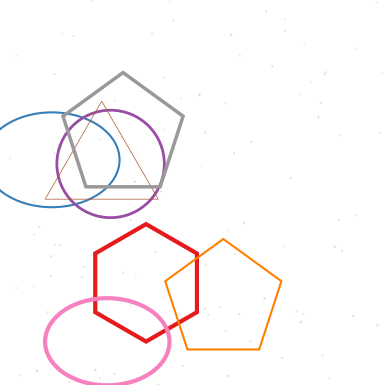[{"shape": "hexagon", "thickness": 3, "radius": 0.76, "center": [0.379, 0.265]}, {"shape": "oval", "thickness": 1.5, "radius": 0.88, "center": [0.135, 0.585]}, {"shape": "circle", "thickness": 2, "radius": 0.7, "center": [0.287, 0.574]}, {"shape": "pentagon", "thickness": 1.5, "radius": 0.79, "center": [0.58, 0.221]}, {"shape": "triangle", "thickness": 0.5, "radius": 0.85, "center": [0.264, 0.567]}, {"shape": "oval", "thickness": 3, "radius": 0.81, "center": [0.279, 0.112]}, {"shape": "pentagon", "thickness": 2.5, "radius": 0.82, "center": [0.32, 0.647]}]